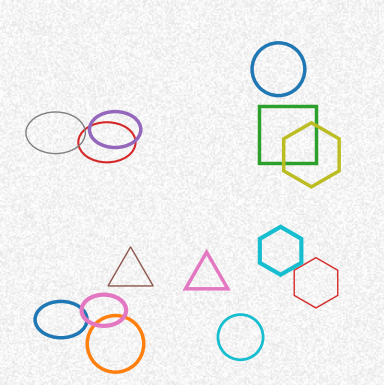[{"shape": "oval", "thickness": 2.5, "radius": 0.34, "center": [0.159, 0.17]}, {"shape": "circle", "thickness": 2.5, "radius": 0.34, "center": [0.723, 0.82]}, {"shape": "circle", "thickness": 2.5, "radius": 0.37, "center": [0.3, 0.107]}, {"shape": "square", "thickness": 2.5, "radius": 0.37, "center": [0.747, 0.65]}, {"shape": "oval", "thickness": 1.5, "radius": 0.37, "center": [0.278, 0.63]}, {"shape": "hexagon", "thickness": 1, "radius": 0.33, "center": [0.821, 0.265]}, {"shape": "oval", "thickness": 2.5, "radius": 0.33, "center": [0.299, 0.664]}, {"shape": "triangle", "thickness": 1, "radius": 0.34, "center": [0.339, 0.291]}, {"shape": "oval", "thickness": 3, "radius": 0.29, "center": [0.27, 0.194]}, {"shape": "triangle", "thickness": 2.5, "radius": 0.32, "center": [0.537, 0.282]}, {"shape": "oval", "thickness": 1, "radius": 0.39, "center": [0.144, 0.655]}, {"shape": "hexagon", "thickness": 2.5, "radius": 0.42, "center": [0.809, 0.598]}, {"shape": "circle", "thickness": 2, "radius": 0.29, "center": [0.625, 0.124]}, {"shape": "hexagon", "thickness": 3, "radius": 0.31, "center": [0.729, 0.349]}]